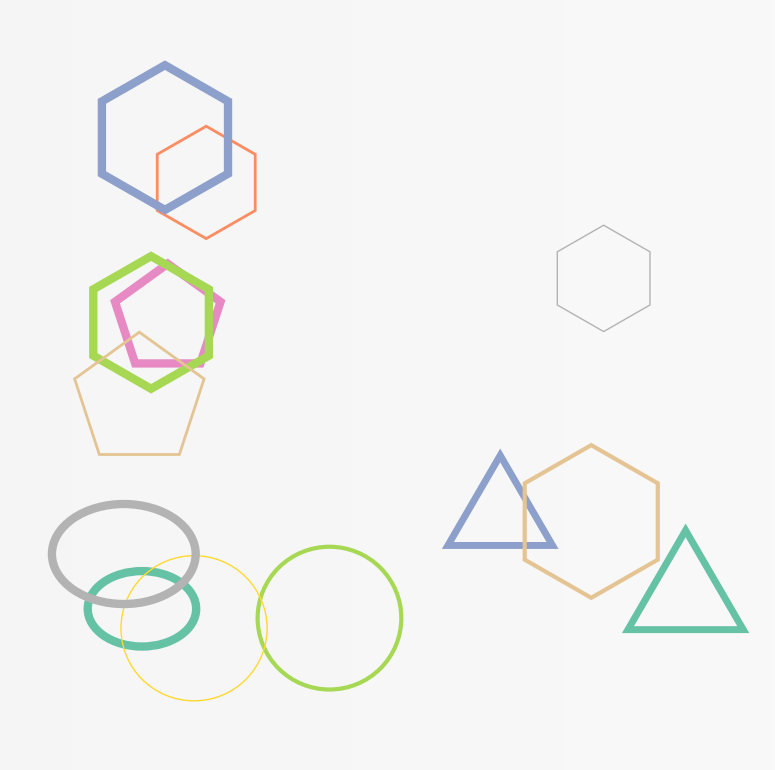[{"shape": "triangle", "thickness": 2.5, "radius": 0.43, "center": [0.885, 0.225]}, {"shape": "oval", "thickness": 3, "radius": 0.35, "center": [0.183, 0.209]}, {"shape": "hexagon", "thickness": 1, "radius": 0.37, "center": [0.266, 0.763]}, {"shape": "triangle", "thickness": 2.5, "radius": 0.39, "center": [0.645, 0.331]}, {"shape": "hexagon", "thickness": 3, "radius": 0.47, "center": [0.213, 0.821]}, {"shape": "pentagon", "thickness": 3, "radius": 0.36, "center": [0.216, 0.586]}, {"shape": "hexagon", "thickness": 3, "radius": 0.43, "center": [0.195, 0.581]}, {"shape": "circle", "thickness": 1.5, "radius": 0.46, "center": [0.425, 0.197]}, {"shape": "circle", "thickness": 0.5, "radius": 0.47, "center": [0.25, 0.184]}, {"shape": "hexagon", "thickness": 1.5, "radius": 0.5, "center": [0.763, 0.323]}, {"shape": "pentagon", "thickness": 1, "radius": 0.44, "center": [0.18, 0.481]}, {"shape": "hexagon", "thickness": 0.5, "radius": 0.35, "center": [0.779, 0.638]}, {"shape": "oval", "thickness": 3, "radius": 0.46, "center": [0.16, 0.28]}]